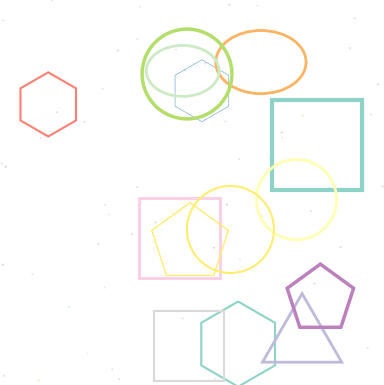[{"shape": "square", "thickness": 3, "radius": 0.58, "center": [0.824, 0.623]}, {"shape": "hexagon", "thickness": 1.5, "radius": 0.55, "center": [0.619, 0.106]}, {"shape": "circle", "thickness": 2, "radius": 0.52, "center": [0.77, 0.482]}, {"shape": "triangle", "thickness": 2, "radius": 0.59, "center": [0.785, 0.119]}, {"shape": "hexagon", "thickness": 1.5, "radius": 0.42, "center": [0.125, 0.729]}, {"shape": "hexagon", "thickness": 0.5, "radius": 0.4, "center": [0.524, 0.764]}, {"shape": "oval", "thickness": 2, "radius": 0.59, "center": [0.678, 0.839]}, {"shape": "circle", "thickness": 2.5, "radius": 0.58, "center": [0.486, 0.808]}, {"shape": "square", "thickness": 2, "radius": 0.52, "center": [0.467, 0.382]}, {"shape": "square", "thickness": 1.5, "radius": 0.46, "center": [0.491, 0.101]}, {"shape": "pentagon", "thickness": 2.5, "radius": 0.45, "center": [0.832, 0.223]}, {"shape": "oval", "thickness": 2, "radius": 0.47, "center": [0.475, 0.816]}, {"shape": "circle", "thickness": 1.5, "radius": 0.56, "center": [0.599, 0.404]}, {"shape": "pentagon", "thickness": 1, "radius": 0.52, "center": [0.494, 0.369]}]